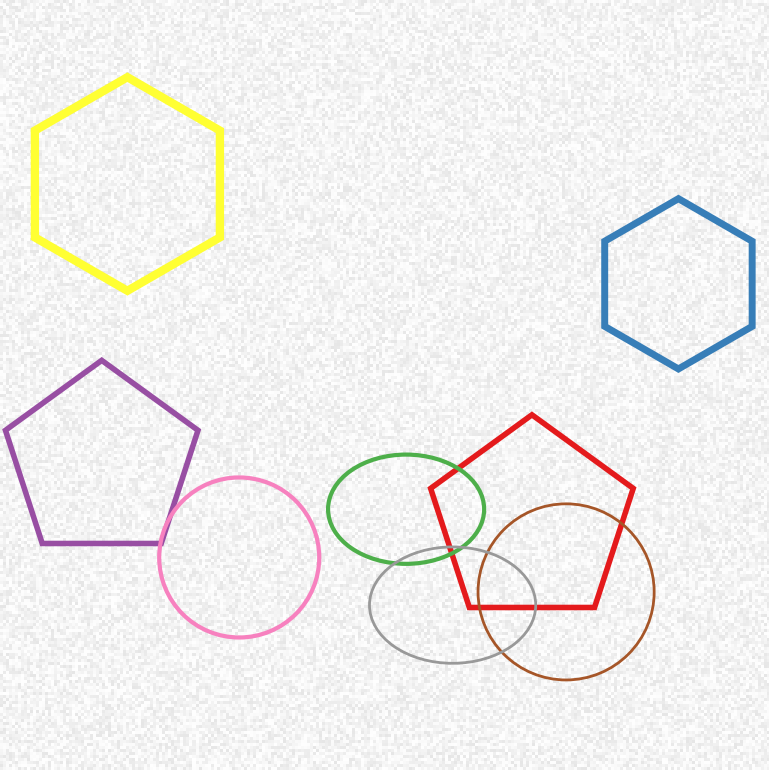[{"shape": "pentagon", "thickness": 2, "radius": 0.69, "center": [0.691, 0.323]}, {"shape": "hexagon", "thickness": 2.5, "radius": 0.55, "center": [0.881, 0.631]}, {"shape": "oval", "thickness": 1.5, "radius": 0.51, "center": [0.527, 0.339]}, {"shape": "pentagon", "thickness": 2, "radius": 0.66, "center": [0.132, 0.401]}, {"shape": "hexagon", "thickness": 3, "radius": 0.69, "center": [0.165, 0.761]}, {"shape": "circle", "thickness": 1, "radius": 0.57, "center": [0.735, 0.231]}, {"shape": "circle", "thickness": 1.5, "radius": 0.52, "center": [0.311, 0.276]}, {"shape": "oval", "thickness": 1, "radius": 0.54, "center": [0.588, 0.214]}]